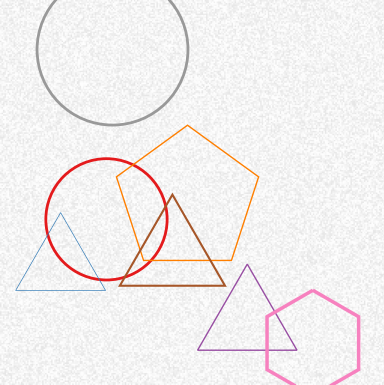[{"shape": "circle", "thickness": 2, "radius": 0.79, "center": [0.277, 0.43]}, {"shape": "triangle", "thickness": 0.5, "radius": 0.67, "center": [0.157, 0.313]}, {"shape": "triangle", "thickness": 1, "radius": 0.75, "center": [0.642, 0.165]}, {"shape": "pentagon", "thickness": 1, "radius": 0.97, "center": [0.487, 0.481]}, {"shape": "triangle", "thickness": 1.5, "radius": 0.79, "center": [0.448, 0.337]}, {"shape": "hexagon", "thickness": 2.5, "radius": 0.69, "center": [0.813, 0.109]}, {"shape": "circle", "thickness": 2, "radius": 0.98, "center": [0.292, 0.871]}]